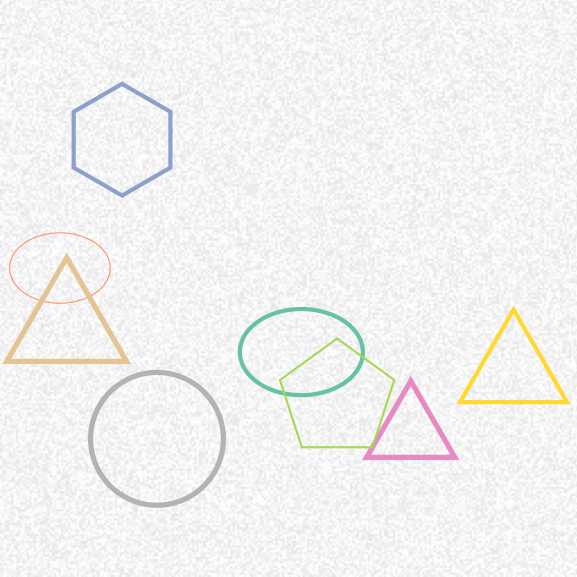[{"shape": "oval", "thickness": 2, "radius": 0.53, "center": [0.522, 0.389]}, {"shape": "oval", "thickness": 0.5, "radius": 0.44, "center": [0.104, 0.535]}, {"shape": "hexagon", "thickness": 2, "radius": 0.48, "center": [0.211, 0.757]}, {"shape": "triangle", "thickness": 2.5, "radius": 0.44, "center": [0.711, 0.251]}, {"shape": "pentagon", "thickness": 1, "radius": 0.52, "center": [0.584, 0.309]}, {"shape": "triangle", "thickness": 2, "radius": 0.53, "center": [0.889, 0.356]}, {"shape": "triangle", "thickness": 2.5, "radius": 0.6, "center": [0.115, 0.433]}, {"shape": "circle", "thickness": 2.5, "radius": 0.58, "center": [0.272, 0.239]}]